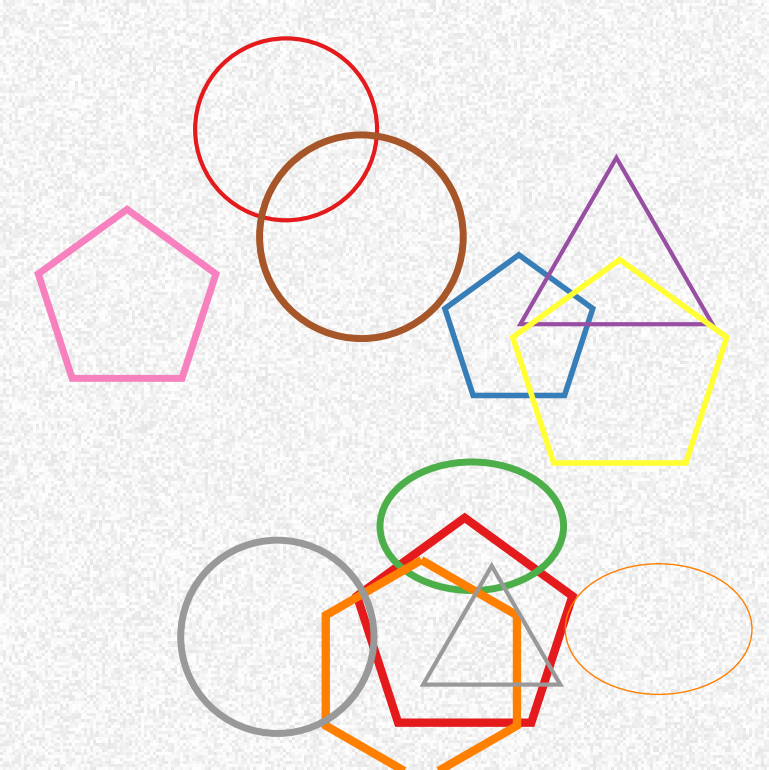[{"shape": "pentagon", "thickness": 3, "radius": 0.74, "center": [0.604, 0.18]}, {"shape": "circle", "thickness": 1.5, "radius": 0.59, "center": [0.372, 0.832]}, {"shape": "pentagon", "thickness": 2, "radius": 0.5, "center": [0.674, 0.568]}, {"shape": "oval", "thickness": 2.5, "radius": 0.6, "center": [0.613, 0.317]}, {"shape": "triangle", "thickness": 1.5, "radius": 0.72, "center": [0.801, 0.651]}, {"shape": "oval", "thickness": 0.5, "radius": 0.61, "center": [0.855, 0.183]}, {"shape": "hexagon", "thickness": 3, "radius": 0.72, "center": [0.547, 0.129]}, {"shape": "pentagon", "thickness": 2, "radius": 0.73, "center": [0.805, 0.517]}, {"shape": "circle", "thickness": 2.5, "radius": 0.66, "center": [0.469, 0.693]}, {"shape": "pentagon", "thickness": 2.5, "radius": 0.61, "center": [0.165, 0.607]}, {"shape": "triangle", "thickness": 1.5, "radius": 0.51, "center": [0.639, 0.162]}, {"shape": "circle", "thickness": 2.5, "radius": 0.63, "center": [0.36, 0.173]}]